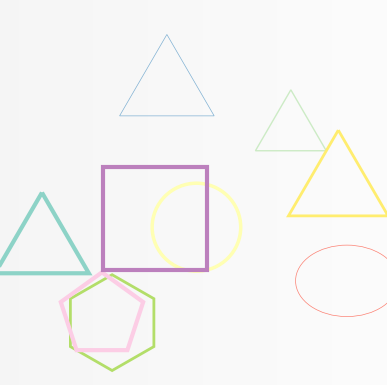[{"shape": "triangle", "thickness": 3, "radius": 0.7, "center": [0.108, 0.36]}, {"shape": "circle", "thickness": 2.5, "radius": 0.57, "center": [0.507, 0.41]}, {"shape": "oval", "thickness": 0.5, "radius": 0.66, "center": [0.895, 0.271]}, {"shape": "triangle", "thickness": 0.5, "radius": 0.7, "center": [0.431, 0.77]}, {"shape": "hexagon", "thickness": 2, "radius": 0.62, "center": [0.289, 0.162]}, {"shape": "pentagon", "thickness": 3, "radius": 0.56, "center": [0.263, 0.181]}, {"shape": "square", "thickness": 3, "radius": 0.67, "center": [0.401, 0.432]}, {"shape": "triangle", "thickness": 1, "radius": 0.53, "center": [0.751, 0.661]}, {"shape": "triangle", "thickness": 2, "radius": 0.74, "center": [0.873, 0.514]}]